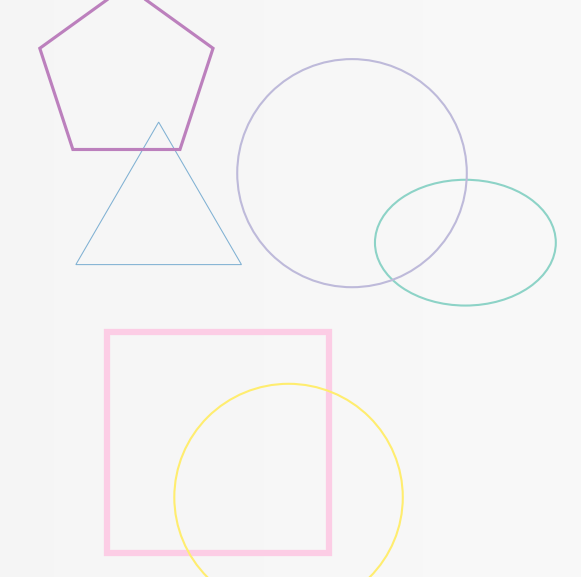[{"shape": "oval", "thickness": 1, "radius": 0.78, "center": [0.801, 0.579]}, {"shape": "circle", "thickness": 1, "radius": 0.99, "center": [0.606, 0.699]}, {"shape": "triangle", "thickness": 0.5, "radius": 0.82, "center": [0.273, 0.623]}, {"shape": "square", "thickness": 3, "radius": 0.96, "center": [0.375, 0.232]}, {"shape": "pentagon", "thickness": 1.5, "radius": 0.78, "center": [0.217, 0.867]}, {"shape": "circle", "thickness": 1, "radius": 0.98, "center": [0.496, 0.138]}]